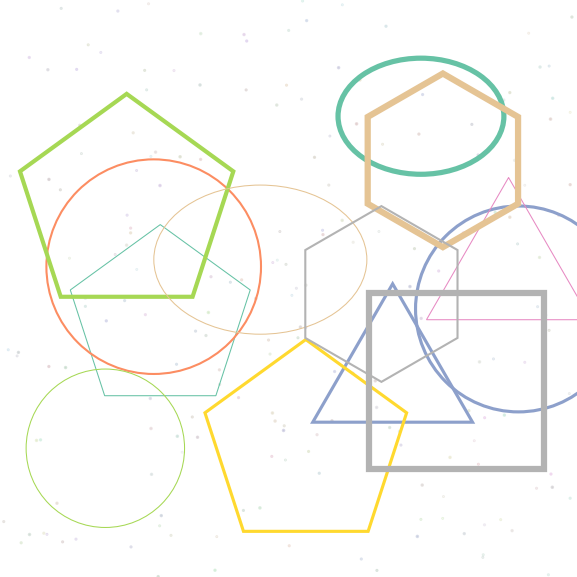[{"shape": "oval", "thickness": 2.5, "radius": 0.72, "center": [0.729, 0.798]}, {"shape": "pentagon", "thickness": 0.5, "radius": 0.82, "center": [0.278, 0.446]}, {"shape": "circle", "thickness": 1, "radius": 0.93, "center": [0.266, 0.537]}, {"shape": "triangle", "thickness": 1.5, "radius": 0.8, "center": [0.68, 0.348]}, {"shape": "circle", "thickness": 1.5, "radius": 0.89, "center": [0.898, 0.464]}, {"shape": "triangle", "thickness": 0.5, "radius": 0.82, "center": [0.881, 0.528]}, {"shape": "circle", "thickness": 0.5, "radius": 0.69, "center": [0.182, 0.223]}, {"shape": "pentagon", "thickness": 2, "radius": 0.97, "center": [0.219, 0.642]}, {"shape": "pentagon", "thickness": 1.5, "radius": 0.92, "center": [0.53, 0.228]}, {"shape": "oval", "thickness": 0.5, "radius": 0.92, "center": [0.451, 0.55]}, {"shape": "hexagon", "thickness": 3, "radius": 0.75, "center": [0.767, 0.722]}, {"shape": "square", "thickness": 3, "radius": 0.76, "center": [0.79, 0.339]}, {"shape": "hexagon", "thickness": 1, "radius": 0.76, "center": [0.66, 0.49]}]